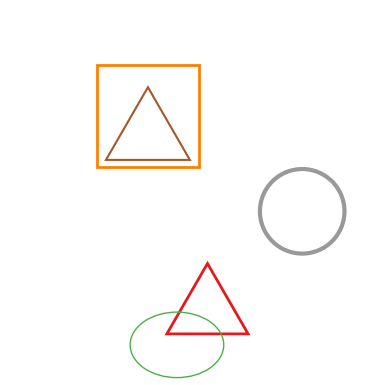[{"shape": "triangle", "thickness": 2, "radius": 0.61, "center": [0.539, 0.194]}, {"shape": "oval", "thickness": 1, "radius": 0.61, "center": [0.46, 0.104]}, {"shape": "square", "thickness": 2, "radius": 0.66, "center": [0.384, 0.7]}, {"shape": "triangle", "thickness": 1.5, "radius": 0.63, "center": [0.384, 0.648]}, {"shape": "circle", "thickness": 3, "radius": 0.55, "center": [0.785, 0.451]}]